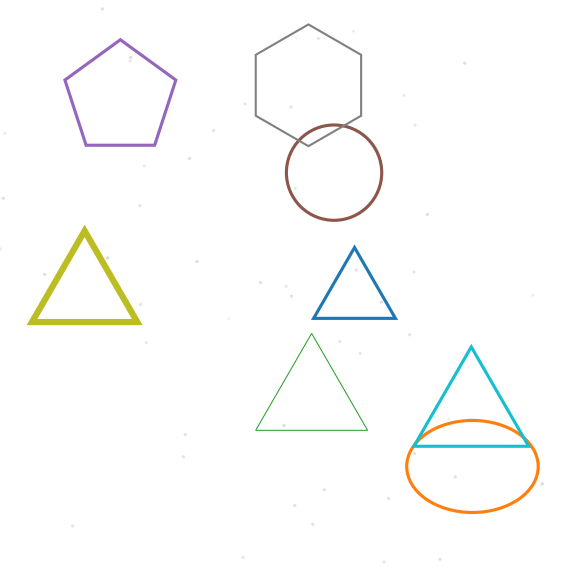[{"shape": "triangle", "thickness": 1.5, "radius": 0.41, "center": [0.614, 0.489]}, {"shape": "oval", "thickness": 1.5, "radius": 0.57, "center": [0.818, 0.191]}, {"shape": "triangle", "thickness": 0.5, "radius": 0.56, "center": [0.54, 0.31]}, {"shape": "pentagon", "thickness": 1.5, "radius": 0.5, "center": [0.208, 0.829]}, {"shape": "circle", "thickness": 1.5, "radius": 0.41, "center": [0.578, 0.7]}, {"shape": "hexagon", "thickness": 1, "radius": 0.53, "center": [0.534, 0.851]}, {"shape": "triangle", "thickness": 3, "radius": 0.53, "center": [0.147, 0.494]}, {"shape": "triangle", "thickness": 1.5, "radius": 0.57, "center": [0.816, 0.284]}]